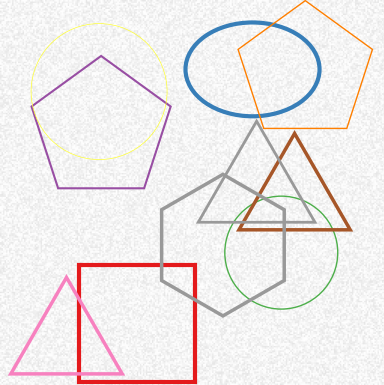[{"shape": "square", "thickness": 3, "radius": 0.76, "center": [0.356, 0.159]}, {"shape": "oval", "thickness": 3, "radius": 0.87, "center": [0.656, 0.82]}, {"shape": "circle", "thickness": 1, "radius": 0.73, "center": [0.731, 0.344]}, {"shape": "pentagon", "thickness": 1.5, "radius": 0.95, "center": [0.263, 0.665]}, {"shape": "pentagon", "thickness": 1, "radius": 0.92, "center": [0.793, 0.815]}, {"shape": "circle", "thickness": 0.5, "radius": 0.88, "center": [0.257, 0.762]}, {"shape": "triangle", "thickness": 2.5, "radius": 0.83, "center": [0.765, 0.486]}, {"shape": "triangle", "thickness": 2.5, "radius": 0.84, "center": [0.173, 0.112]}, {"shape": "triangle", "thickness": 2, "radius": 0.88, "center": [0.667, 0.51]}, {"shape": "hexagon", "thickness": 2.5, "radius": 0.92, "center": [0.579, 0.363]}]